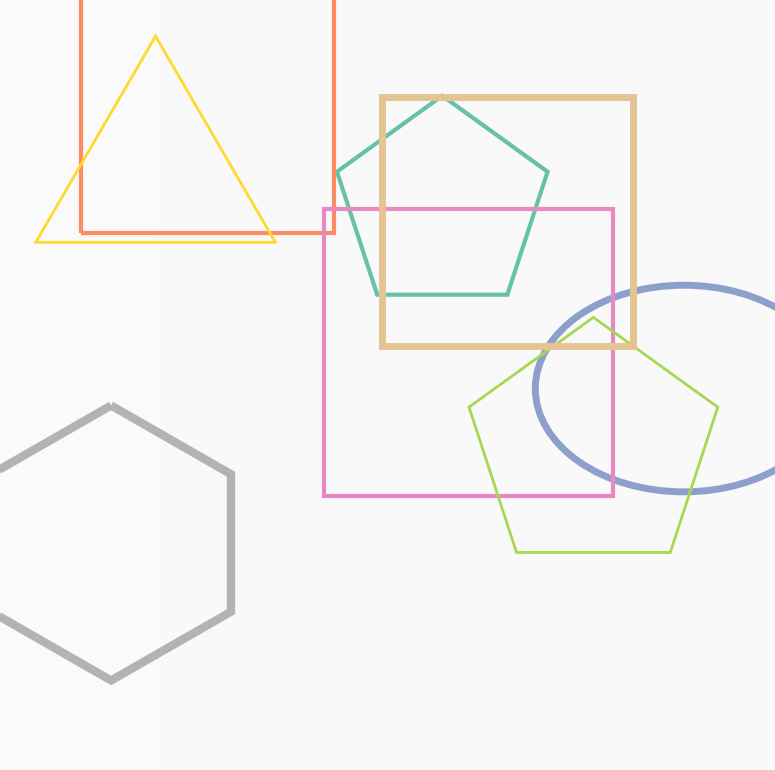[{"shape": "pentagon", "thickness": 1.5, "radius": 0.71, "center": [0.571, 0.733]}, {"shape": "square", "thickness": 1.5, "radius": 0.82, "center": [0.267, 0.86]}, {"shape": "oval", "thickness": 2.5, "radius": 0.96, "center": [0.882, 0.495]}, {"shape": "square", "thickness": 1.5, "radius": 0.93, "center": [0.604, 0.543]}, {"shape": "pentagon", "thickness": 1, "radius": 0.84, "center": [0.766, 0.419]}, {"shape": "triangle", "thickness": 1, "radius": 0.89, "center": [0.201, 0.775]}, {"shape": "square", "thickness": 2.5, "radius": 0.81, "center": [0.655, 0.713]}, {"shape": "hexagon", "thickness": 3, "radius": 0.89, "center": [0.143, 0.295]}]